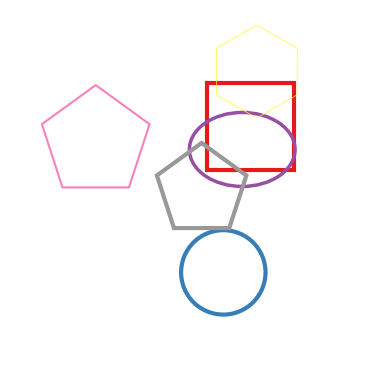[{"shape": "square", "thickness": 3, "radius": 0.56, "center": [0.65, 0.671]}, {"shape": "circle", "thickness": 3, "radius": 0.55, "center": [0.58, 0.293]}, {"shape": "oval", "thickness": 2.5, "radius": 0.69, "center": [0.629, 0.612]}, {"shape": "hexagon", "thickness": 0.5, "radius": 0.6, "center": [0.667, 0.814]}, {"shape": "pentagon", "thickness": 1.5, "radius": 0.73, "center": [0.249, 0.632]}, {"shape": "pentagon", "thickness": 3, "radius": 0.61, "center": [0.524, 0.506]}]